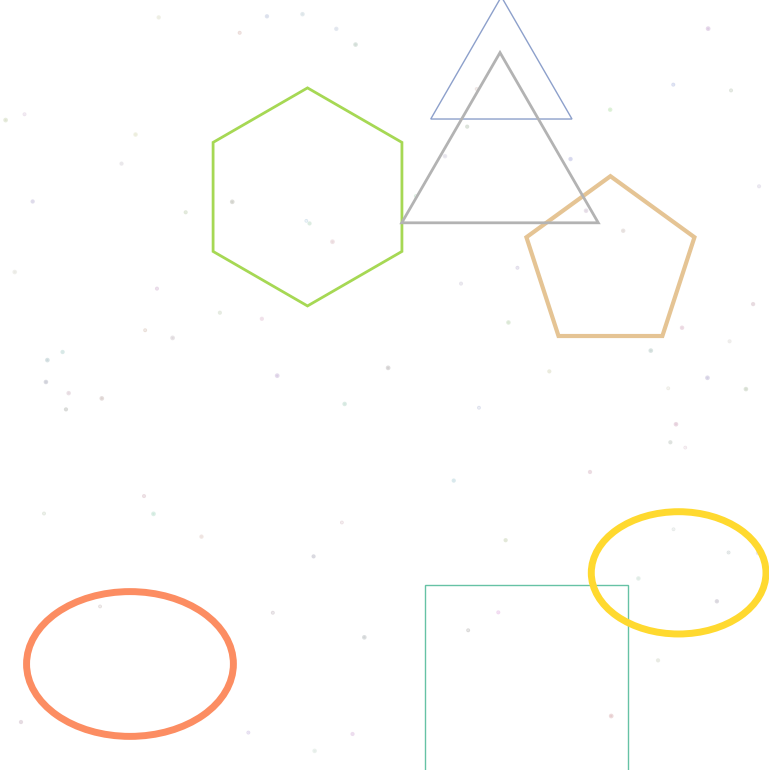[{"shape": "square", "thickness": 0.5, "radius": 0.66, "center": [0.683, 0.109]}, {"shape": "oval", "thickness": 2.5, "radius": 0.67, "center": [0.169, 0.138]}, {"shape": "triangle", "thickness": 0.5, "radius": 0.53, "center": [0.651, 0.898]}, {"shape": "hexagon", "thickness": 1, "radius": 0.71, "center": [0.399, 0.744]}, {"shape": "oval", "thickness": 2.5, "radius": 0.57, "center": [0.881, 0.256]}, {"shape": "pentagon", "thickness": 1.5, "radius": 0.57, "center": [0.793, 0.656]}, {"shape": "triangle", "thickness": 1, "radius": 0.74, "center": [0.649, 0.784]}]